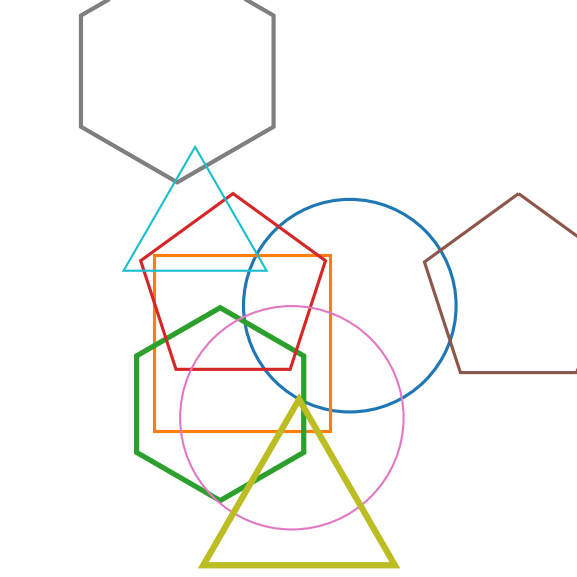[{"shape": "circle", "thickness": 1.5, "radius": 0.92, "center": [0.606, 0.47]}, {"shape": "square", "thickness": 1.5, "radius": 0.76, "center": [0.419, 0.405]}, {"shape": "hexagon", "thickness": 2.5, "radius": 0.84, "center": [0.381, 0.299]}, {"shape": "pentagon", "thickness": 1.5, "radius": 0.84, "center": [0.404, 0.496]}, {"shape": "pentagon", "thickness": 1.5, "radius": 0.86, "center": [0.898, 0.493]}, {"shape": "circle", "thickness": 1, "radius": 0.97, "center": [0.505, 0.276]}, {"shape": "hexagon", "thickness": 2, "radius": 0.96, "center": [0.307, 0.876]}, {"shape": "triangle", "thickness": 3, "radius": 0.96, "center": [0.518, 0.116]}, {"shape": "triangle", "thickness": 1, "radius": 0.71, "center": [0.338, 0.602]}]